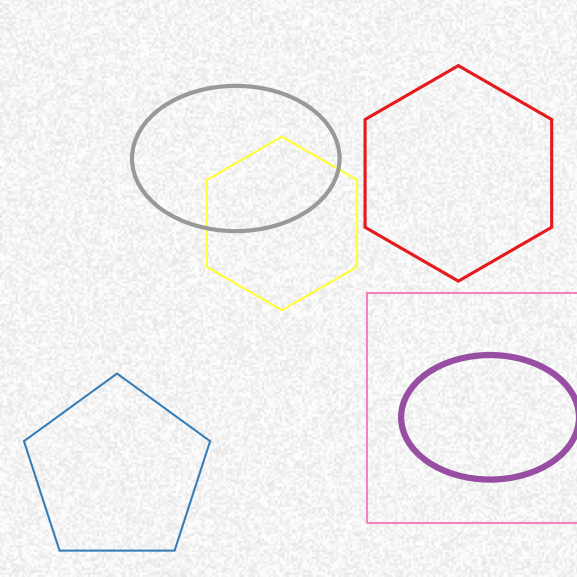[{"shape": "hexagon", "thickness": 1.5, "radius": 0.93, "center": [0.794, 0.699]}, {"shape": "pentagon", "thickness": 1, "radius": 0.85, "center": [0.203, 0.183]}, {"shape": "oval", "thickness": 3, "radius": 0.77, "center": [0.849, 0.277]}, {"shape": "hexagon", "thickness": 1, "radius": 0.75, "center": [0.488, 0.612]}, {"shape": "square", "thickness": 1, "radius": 1.0, "center": [0.835, 0.293]}, {"shape": "oval", "thickness": 2, "radius": 0.9, "center": [0.408, 0.725]}]